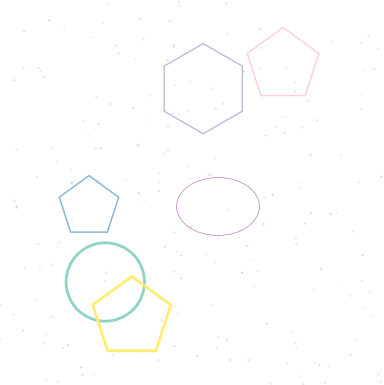[{"shape": "circle", "thickness": 2, "radius": 0.51, "center": [0.273, 0.268]}, {"shape": "hexagon", "thickness": 1, "radius": 0.59, "center": [0.528, 0.77]}, {"shape": "pentagon", "thickness": 1, "radius": 0.41, "center": [0.231, 0.463]}, {"shape": "pentagon", "thickness": 1, "radius": 0.49, "center": [0.735, 0.831]}, {"shape": "oval", "thickness": 0.5, "radius": 0.54, "center": [0.566, 0.464]}, {"shape": "pentagon", "thickness": 2, "radius": 0.53, "center": [0.342, 0.175]}]